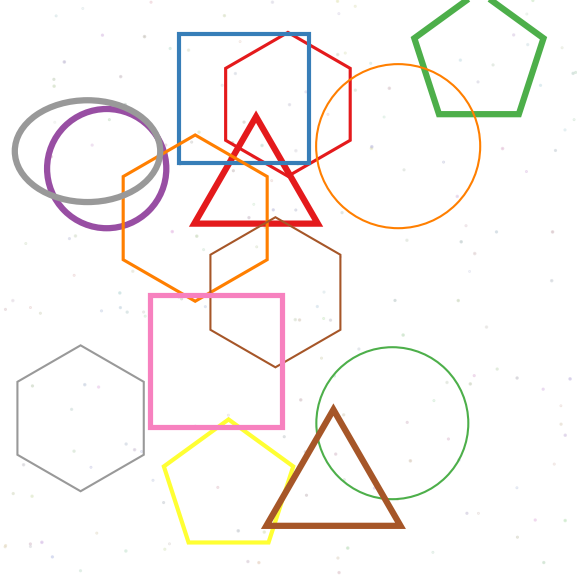[{"shape": "hexagon", "thickness": 1.5, "radius": 0.62, "center": [0.499, 0.818]}, {"shape": "triangle", "thickness": 3, "radius": 0.62, "center": [0.443, 0.674]}, {"shape": "square", "thickness": 2, "radius": 0.56, "center": [0.423, 0.829]}, {"shape": "pentagon", "thickness": 3, "radius": 0.59, "center": [0.829, 0.897]}, {"shape": "circle", "thickness": 1, "radius": 0.66, "center": [0.679, 0.266]}, {"shape": "circle", "thickness": 3, "radius": 0.52, "center": [0.185, 0.707]}, {"shape": "circle", "thickness": 1, "radius": 0.71, "center": [0.689, 0.746]}, {"shape": "hexagon", "thickness": 1.5, "radius": 0.72, "center": [0.338, 0.621]}, {"shape": "pentagon", "thickness": 2, "radius": 0.59, "center": [0.396, 0.155]}, {"shape": "hexagon", "thickness": 1, "radius": 0.65, "center": [0.477, 0.493]}, {"shape": "triangle", "thickness": 3, "radius": 0.67, "center": [0.577, 0.156]}, {"shape": "square", "thickness": 2.5, "radius": 0.57, "center": [0.374, 0.373]}, {"shape": "hexagon", "thickness": 1, "radius": 0.63, "center": [0.14, 0.275]}, {"shape": "oval", "thickness": 3, "radius": 0.63, "center": [0.152, 0.737]}]